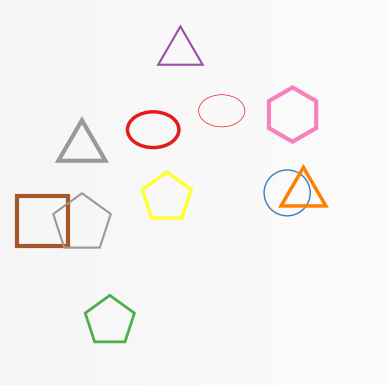[{"shape": "oval", "thickness": 2.5, "radius": 0.33, "center": [0.395, 0.663]}, {"shape": "oval", "thickness": 0.5, "radius": 0.3, "center": [0.572, 0.712]}, {"shape": "circle", "thickness": 1, "radius": 0.3, "center": [0.741, 0.499]}, {"shape": "pentagon", "thickness": 2, "radius": 0.33, "center": [0.283, 0.166]}, {"shape": "triangle", "thickness": 1.5, "radius": 0.33, "center": [0.466, 0.865]}, {"shape": "triangle", "thickness": 2.5, "radius": 0.33, "center": [0.783, 0.498]}, {"shape": "pentagon", "thickness": 2.5, "radius": 0.33, "center": [0.43, 0.487]}, {"shape": "square", "thickness": 3, "radius": 0.33, "center": [0.11, 0.427]}, {"shape": "hexagon", "thickness": 3, "radius": 0.35, "center": [0.755, 0.702]}, {"shape": "triangle", "thickness": 3, "radius": 0.35, "center": [0.211, 0.618]}, {"shape": "pentagon", "thickness": 1.5, "radius": 0.39, "center": [0.212, 0.42]}]